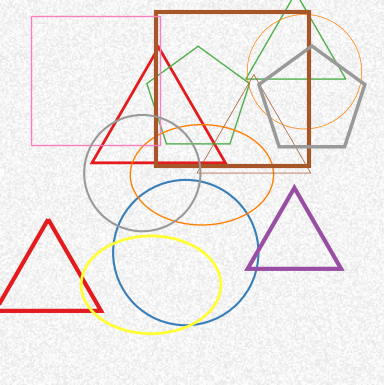[{"shape": "triangle", "thickness": 3, "radius": 0.79, "center": [0.125, 0.272]}, {"shape": "triangle", "thickness": 2, "radius": 1.0, "center": [0.412, 0.677]}, {"shape": "circle", "thickness": 1.5, "radius": 0.94, "center": [0.483, 0.344]}, {"shape": "triangle", "thickness": 1, "radius": 0.75, "center": [0.768, 0.87]}, {"shape": "pentagon", "thickness": 1, "radius": 0.7, "center": [0.515, 0.74]}, {"shape": "triangle", "thickness": 3, "radius": 0.7, "center": [0.765, 0.372]}, {"shape": "oval", "thickness": 1, "radius": 0.93, "center": [0.525, 0.546]}, {"shape": "circle", "thickness": 0.5, "radius": 0.74, "center": [0.791, 0.814]}, {"shape": "oval", "thickness": 2, "radius": 0.91, "center": [0.392, 0.26]}, {"shape": "triangle", "thickness": 0.5, "radius": 0.85, "center": [0.659, 0.636]}, {"shape": "square", "thickness": 3, "radius": 1.0, "center": [0.604, 0.769]}, {"shape": "square", "thickness": 1, "radius": 0.84, "center": [0.248, 0.79]}, {"shape": "pentagon", "thickness": 2.5, "radius": 0.72, "center": [0.81, 0.736]}, {"shape": "circle", "thickness": 1.5, "radius": 0.76, "center": [0.37, 0.55]}]